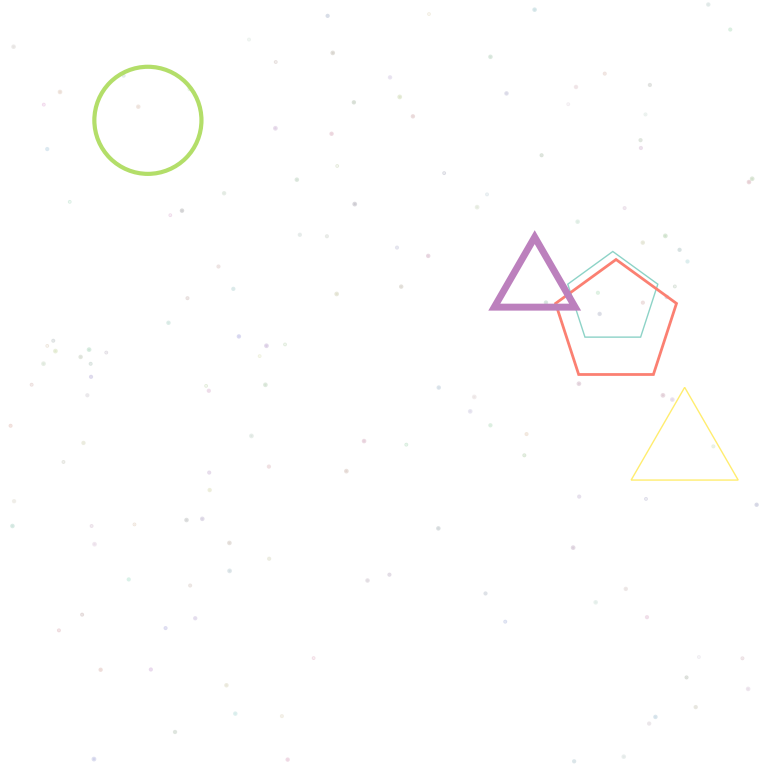[{"shape": "pentagon", "thickness": 0.5, "radius": 0.31, "center": [0.796, 0.612]}, {"shape": "pentagon", "thickness": 1, "radius": 0.41, "center": [0.8, 0.58]}, {"shape": "circle", "thickness": 1.5, "radius": 0.35, "center": [0.192, 0.844]}, {"shape": "triangle", "thickness": 2.5, "radius": 0.3, "center": [0.694, 0.631]}, {"shape": "triangle", "thickness": 0.5, "radius": 0.4, "center": [0.889, 0.417]}]